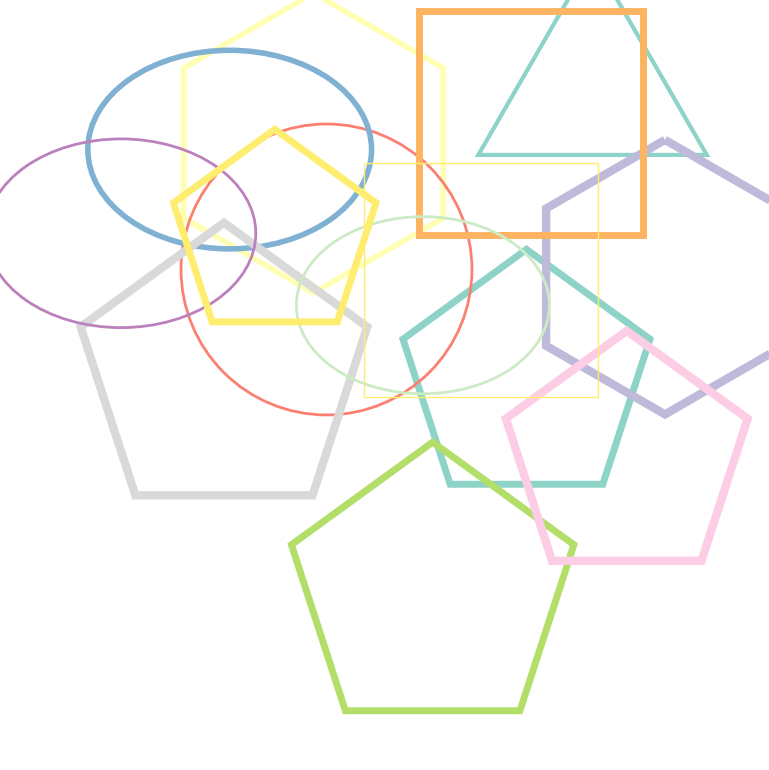[{"shape": "triangle", "thickness": 1.5, "radius": 0.86, "center": [0.77, 0.884]}, {"shape": "pentagon", "thickness": 2.5, "radius": 0.84, "center": [0.684, 0.508]}, {"shape": "hexagon", "thickness": 2, "radius": 0.97, "center": [0.407, 0.814]}, {"shape": "hexagon", "thickness": 3, "radius": 0.89, "center": [0.864, 0.64]}, {"shape": "circle", "thickness": 1, "radius": 0.94, "center": [0.424, 0.65]}, {"shape": "oval", "thickness": 2, "radius": 0.92, "center": [0.298, 0.806]}, {"shape": "square", "thickness": 2.5, "radius": 0.73, "center": [0.69, 0.84]}, {"shape": "pentagon", "thickness": 2.5, "radius": 0.96, "center": [0.562, 0.233]}, {"shape": "pentagon", "thickness": 3, "radius": 0.83, "center": [0.814, 0.405]}, {"shape": "pentagon", "thickness": 3, "radius": 0.98, "center": [0.291, 0.515]}, {"shape": "oval", "thickness": 1, "radius": 0.88, "center": [0.157, 0.697]}, {"shape": "oval", "thickness": 1, "radius": 0.82, "center": [0.549, 0.604]}, {"shape": "pentagon", "thickness": 2.5, "radius": 0.69, "center": [0.357, 0.694]}, {"shape": "square", "thickness": 0.5, "radius": 0.76, "center": [0.625, 0.636]}]